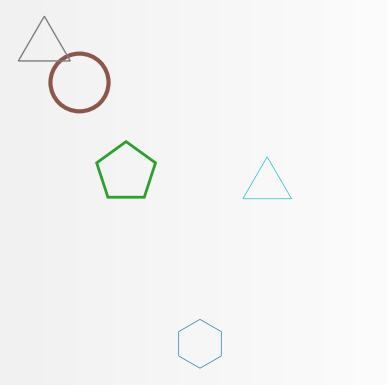[{"shape": "hexagon", "thickness": 0.5, "radius": 0.32, "center": [0.516, 0.107]}, {"shape": "pentagon", "thickness": 2, "radius": 0.4, "center": [0.325, 0.552]}, {"shape": "circle", "thickness": 3, "radius": 0.37, "center": [0.205, 0.786]}, {"shape": "triangle", "thickness": 1, "radius": 0.39, "center": [0.114, 0.88]}, {"shape": "triangle", "thickness": 0.5, "radius": 0.36, "center": [0.69, 0.52]}]